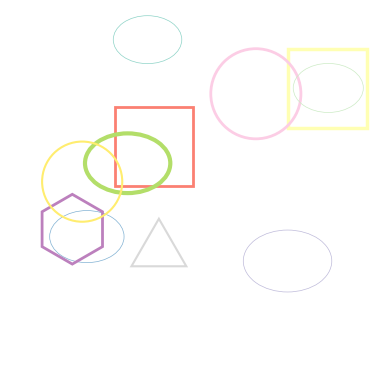[{"shape": "oval", "thickness": 0.5, "radius": 0.44, "center": [0.383, 0.897]}, {"shape": "square", "thickness": 2.5, "radius": 0.51, "center": [0.851, 0.771]}, {"shape": "oval", "thickness": 0.5, "radius": 0.57, "center": [0.747, 0.322]}, {"shape": "square", "thickness": 2, "radius": 0.51, "center": [0.401, 0.62]}, {"shape": "oval", "thickness": 0.5, "radius": 0.48, "center": [0.226, 0.385]}, {"shape": "oval", "thickness": 3, "radius": 0.55, "center": [0.332, 0.576]}, {"shape": "circle", "thickness": 2, "radius": 0.59, "center": [0.665, 0.756]}, {"shape": "triangle", "thickness": 1.5, "radius": 0.41, "center": [0.413, 0.35]}, {"shape": "hexagon", "thickness": 2, "radius": 0.45, "center": [0.188, 0.405]}, {"shape": "oval", "thickness": 0.5, "radius": 0.46, "center": [0.853, 0.772]}, {"shape": "circle", "thickness": 1.5, "radius": 0.52, "center": [0.213, 0.528]}]